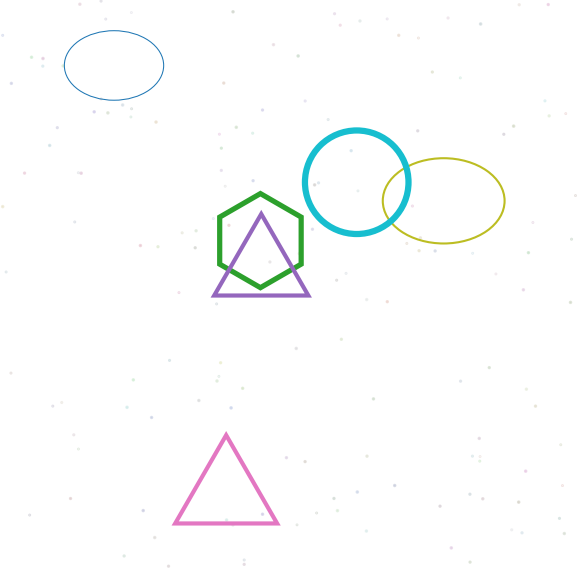[{"shape": "oval", "thickness": 0.5, "radius": 0.43, "center": [0.197, 0.886]}, {"shape": "hexagon", "thickness": 2.5, "radius": 0.41, "center": [0.451, 0.582]}, {"shape": "triangle", "thickness": 2, "radius": 0.47, "center": [0.452, 0.534]}, {"shape": "triangle", "thickness": 2, "radius": 0.51, "center": [0.392, 0.144]}, {"shape": "oval", "thickness": 1, "radius": 0.53, "center": [0.768, 0.651]}, {"shape": "circle", "thickness": 3, "radius": 0.45, "center": [0.618, 0.684]}]